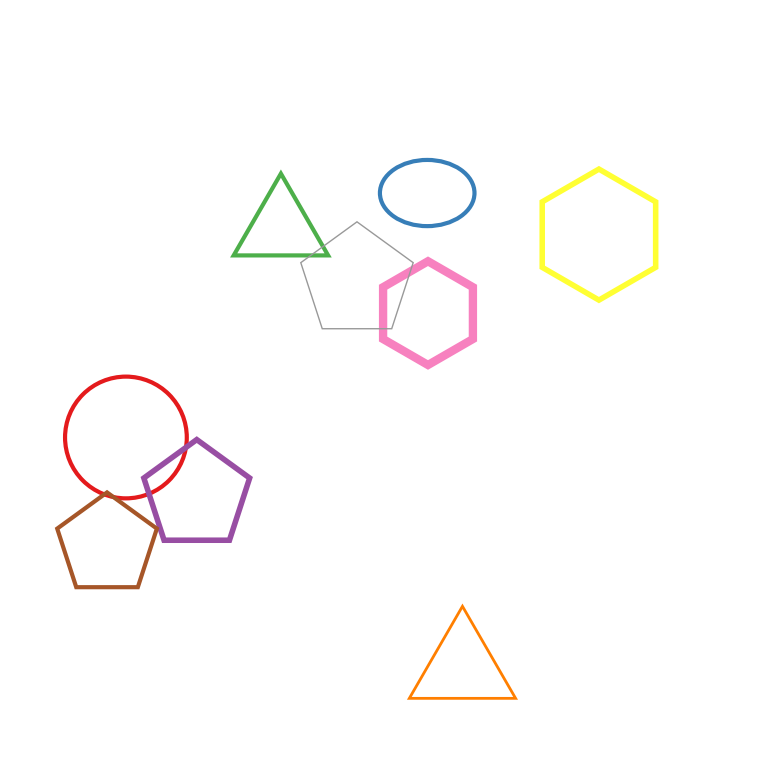[{"shape": "circle", "thickness": 1.5, "radius": 0.4, "center": [0.164, 0.432]}, {"shape": "oval", "thickness": 1.5, "radius": 0.31, "center": [0.555, 0.749]}, {"shape": "triangle", "thickness": 1.5, "radius": 0.35, "center": [0.365, 0.704]}, {"shape": "pentagon", "thickness": 2, "radius": 0.36, "center": [0.256, 0.357]}, {"shape": "triangle", "thickness": 1, "radius": 0.4, "center": [0.601, 0.133]}, {"shape": "hexagon", "thickness": 2, "radius": 0.43, "center": [0.778, 0.695]}, {"shape": "pentagon", "thickness": 1.5, "radius": 0.34, "center": [0.139, 0.292]}, {"shape": "hexagon", "thickness": 3, "radius": 0.34, "center": [0.556, 0.593]}, {"shape": "pentagon", "thickness": 0.5, "radius": 0.38, "center": [0.464, 0.635]}]